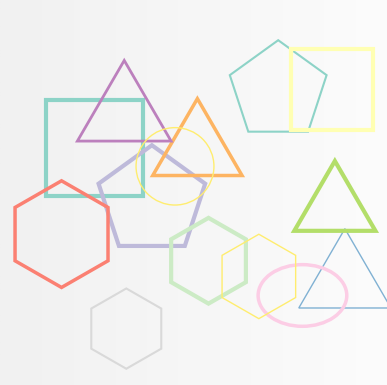[{"shape": "square", "thickness": 3, "radius": 0.63, "center": [0.244, 0.616]}, {"shape": "pentagon", "thickness": 1.5, "radius": 0.66, "center": [0.718, 0.764]}, {"shape": "square", "thickness": 3, "radius": 0.52, "center": [0.857, 0.768]}, {"shape": "pentagon", "thickness": 3, "radius": 0.72, "center": [0.392, 0.478]}, {"shape": "hexagon", "thickness": 2.5, "radius": 0.69, "center": [0.159, 0.392]}, {"shape": "triangle", "thickness": 1, "radius": 0.69, "center": [0.89, 0.269]}, {"shape": "triangle", "thickness": 2.5, "radius": 0.67, "center": [0.509, 0.611]}, {"shape": "triangle", "thickness": 3, "radius": 0.6, "center": [0.864, 0.461]}, {"shape": "oval", "thickness": 2.5, "radius": 0.57, "center": [0.781, 0.233]}, {"shape": "hexagon", "thickness": 1.5, "radius": 0.52, "center": [0.326, 0.146]}, {"shape": "triangle", "thickness": 2, "radius": 0.7, "center": [0.321, 0.703]}, {"shape": "hexagon", "thickness": 3, "radius": 0.56, "center": [0.538, 0.323]}, {"shape": "hexagon", "thickness": 1, "radius": 0.55, "center": [0.668, 0.282]}, {"shape": "circle", "thickness": 1, "radius": 0.5, "center": [0.452, 0.568]}]